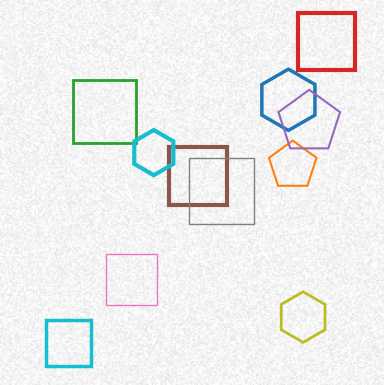[{"shape": "hexagon", "thickness": 2.5, "radius": 0.4, "center": [0.749, 0.741]}, {"shape": "pentagon", "thickness": 1.5, "radius": 0.32, "center": [0.76, 0.57]}, {"shape": "square", "thickness": 2, "radius": 0.41, "center": [0.271, 0.711]}, {"shape": "square", "thickness": 3, "radius": 0.37, "center": [0.849, 0.891]}, {"shape": "pentagon", "thickness": 1.5, "radius": 0.42, "center": [0.803, 0.683]}, {"shape": "square", "thickness": 3, "radius": 0.38, "center": [0.515, 0.542]}, {"shape": "square", "thickness": 1, "radius": 0.33, "center": [0.341, 0.273]}, {"shape": "square", "thickness": 1, "radius": 0.43, "center": [0.575, 0.505]}, {"shape": "hexagon", "thickness": 2, "radius": 0.33, "center": [0.787, 0.176]}, {"shape": "hexagon", "thickness": 3, "radius": 0.29, "center": [0.4, 0.604]}, {"shape": "square", "thickness": 2.5, "radius": 0.29, "center": [0.177, 0.11]}]